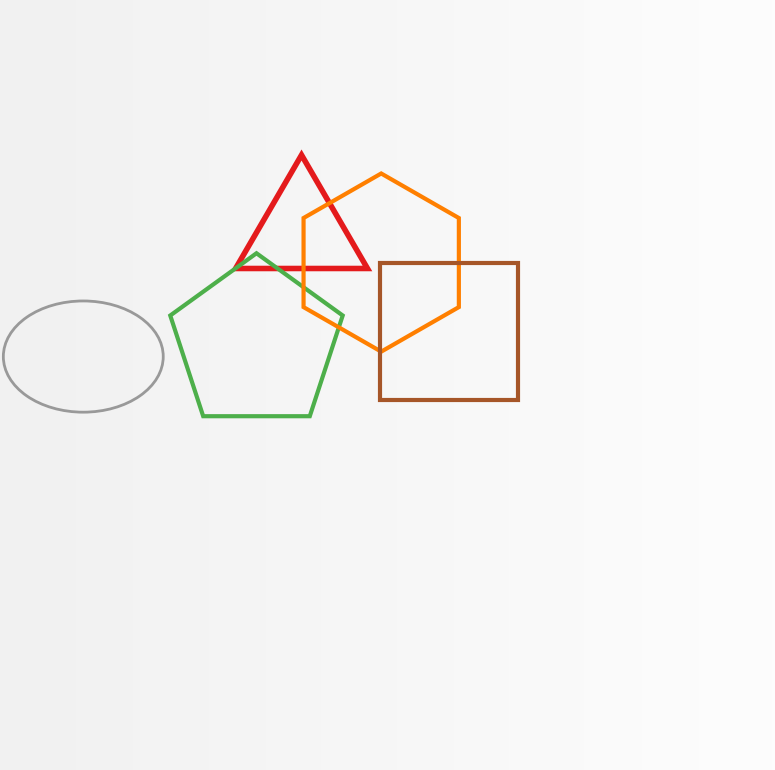[{"shape": "triangle", "thickness": 2, "radius": 0.49, "center": [0.389, 0.7]}, {"shape": "pentagon", "thickness": 1.5, "radius": 0.58, "center": [0.331, 0.554]}, {"shape": "hexagon", "thickness": 1.5, "radius": 0.58, "center": [0.492, 0.659]}, {"shape": "square", "thickness": 1.5, "radius": 0.44, "center": [0.58, 0.569]}, {"shape": "oval", "thickness": 1, "radius": 0.52, "center": [0.107, 0.537]}]